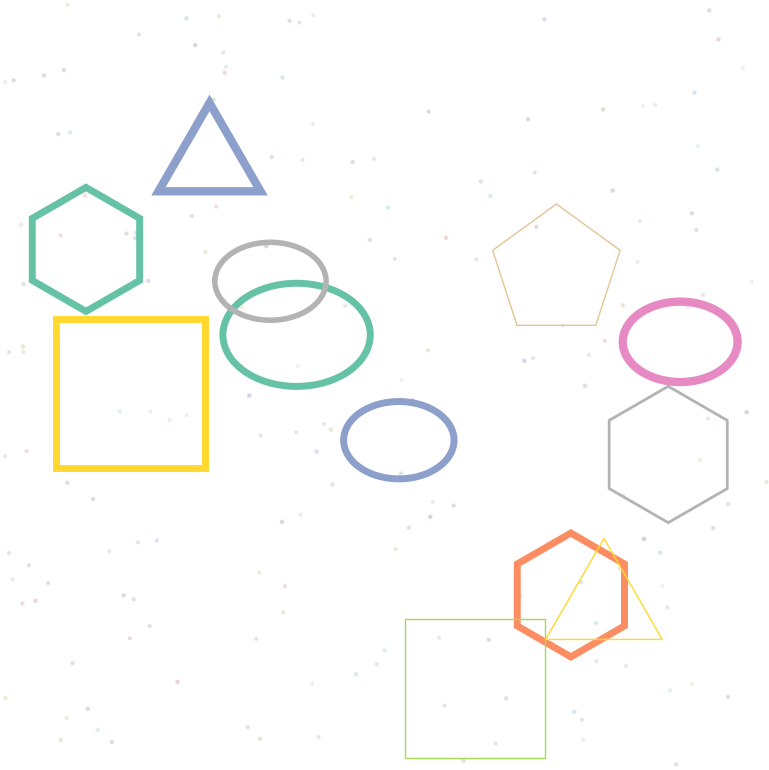[{"shape": "hexagon", "thickness": 2.5, "radius": 0.4, "center": [0.112, 0.676]}, {"shape": "oval", "thickness": 2.5, "radius": 0.48, "center": [0.385, 0.565]}, {"shape": "hexagon", "thickness": 2.5, "radius": 0.4, "center": [0.741, 0.227]}, {"shape": "oval", "thickness": 2.5, "radius": 0.36, "center": [0.518, 0.428]}, {"shape": "triangle", "thickness": 3, "radius": 0.38, "center": [0.272, 0.79]}, {"shape": "oval", "thickness": 3, "radius": 0.37, "center": [0.883, 0.556]}, {"shape": "square", "thickness": 0.5, "radius": 0.45, "center": [0.617, 0.106]}, {"shape": "triangle", "thickness": 0.5, "radius": 0.44, "center": [0.784, 0.213]}, {"shape": "square", "thickness": 2.5, "radius": 0.49, "center": [0.17, 0.489]}, {"shape": "pentagon", "thickness": 0.5, "radius": 0.44, "center": [0.723, 0.648]}, {"shape": "oval", "thickness": 2, "radius": 0.36, "center": [0.351, 0.635]}, {"shape": "hexagon", "thickness": 1, "radius": 0.44, "center": [0.868, 0.41]}]